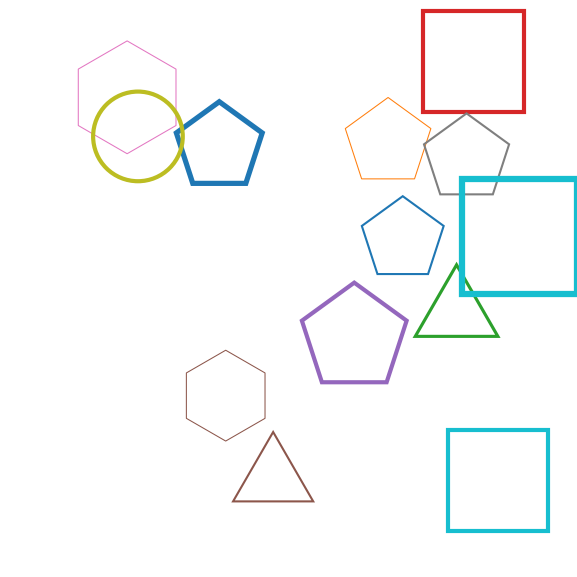[{"shape": "pentagon", "thickness": 1, "radius": 0.37, "center": [0.697, 0.585]}, {"shape": "pentagon", "thickness": 2.5, "radius": 0.39, "center": [0.38, 0.745]}, {"shape": "pentagon", "thickness": 0.5, "radius": 0.39, "center": [0.672, 0.752]}, {"shape": "triangle", "thickness": 1.5, "radius": 0.41, "center": [0.791, 0.458]}, {"shape": "square", "thickness": 2, "radius": 0.44, "center": [0.819, 0.893]}, {"shape": "pentagon", "thickness": 2, "radius": 0.48, "center": [0.613, 0.414]}, {"shape": "hexagon", "thickness": 0.5, "radius": 0.39, "center": [0.391, 0.314]}, {"shape": "triangle", "thickness": 1, "radius": 0.4, "center": [0.473, 0.171]}, {"shape": "hexagon", "thickness": 0.5, "radius": 0.49, "center": [0.22, 0.831]}, {"shape": "pentagon", "thickness": 1, "radius": 0.39, "center": [0.808, 0.725]}, {"shape": "circle", "thickness": 2, "radius": 0.39, "center": [0.239, 0.763]}, {"shape": "square", "thickness": 3, "radius": 0.5, "center": [0.899, 0.59]}, {"shape": "square", "thickness": 2, "radius": 0.43, "center": [0.862, 0.167]}]